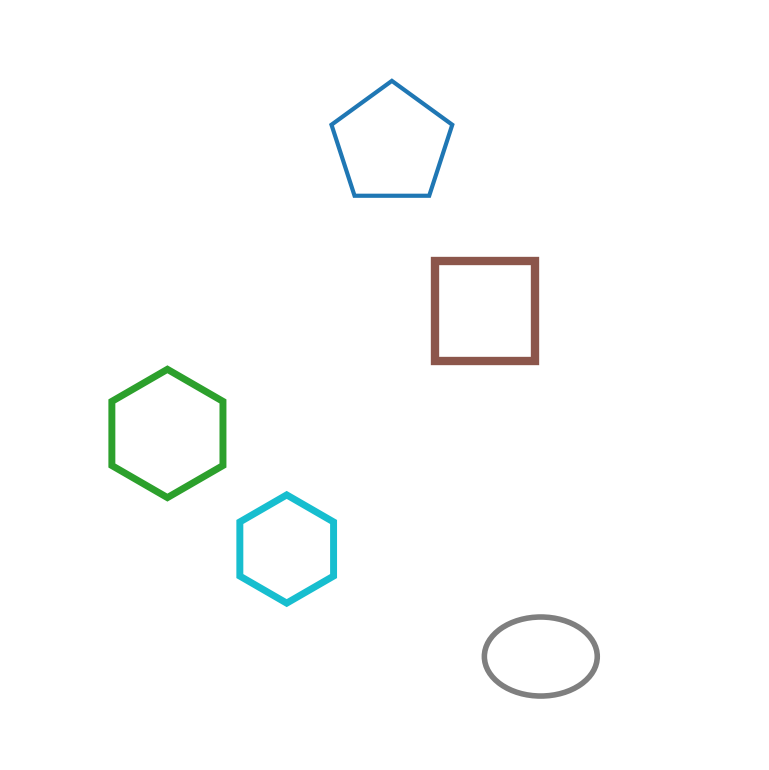[{"shape": "pentagon", "thickness": 1.5, "radius": 0.41, "center": [0.509, 0.812]}, {"shape": "hexagon", "thickness": 2.5, "radius": 0.42, "center": [0.217, 0.437]}, {"shape": "square", "thickness": 3, "radius": 0.33, "center": [0.629, 0.596]}, {"shape": "oval", "thickness": 2, "radius": 0.37, "center": [0.702, 0.147]}, {"shape": "hexagon", "thickness": 2.5, "radius": 0.35, "center": [0.372, 0.287]}]